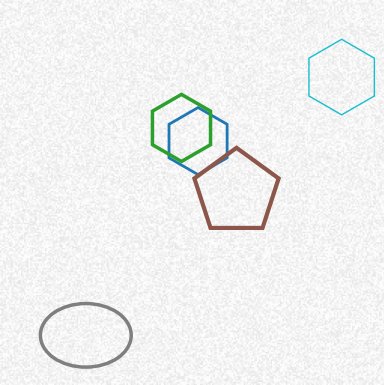[{"shape": "hexagon", "thickness": 2, "radius": 0.44, "center": [0.514, 0.634]}, {"shape": "hexagon", "thickness": 2.5, "radius": 0.44, "center": [0.471, 0.668]}, {"shape": "pentagon", "thickness": 3, "radius": 0.58, "center": [0.614, 0.501]}, {"shape": "oval", "thickness": 2.5, "radius": 0.59, "center": [0.223, 0.129]}, {"shape": "hexagon", "thickness": 1, "radius": 0.49, "center": [0.887, 0.8]}]